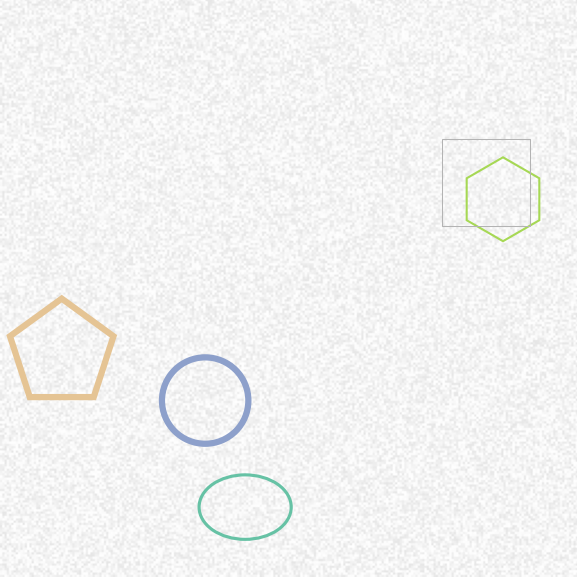[{"shape": "oval", "thickness": 1.5, "radius": 0.4, "center": [0.425, 0.121]}, {"shape": "circle", "thickness": 3, "radius": 0.37, "center": [0.355, 0.306]}, {"shape": "hexagon", "thickness": 1, "radius": 0.36, "center": [0.871, 0.654]}, {"shape": "pentagon", "thickness": 3, "radius": 0.47, "center": [0.107, 0.388]}, {"shape": "square", "thickness": 0.5, "radius": 0.38, "center": [0.842, 0.683]}]